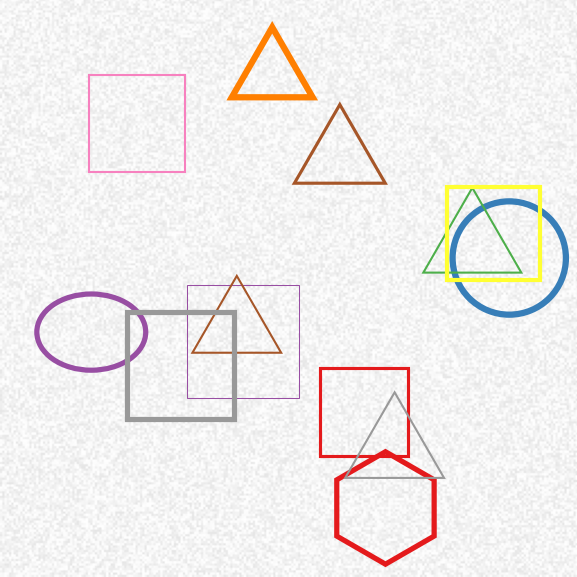[{"shape": "hexagon", "thickness": 2.5, "radius": 0.49, "center": [0.667, 0.12]}, {"shape": "square", "thickness": 1.5, "radius": 0.38, "center": [0.63, 0.286]}, {"shape": "circle", "thickness": 3, "radius": 0.49, "center": [0.882, 0.552]}, {"shape": "triangle", "thickness": 1, "radius": 0.49, "center": [0.818, 0.576]}, {"shape": "oval", "thickness": 2.5, "radius": 0.47, "center": [0.158, 0.424]}, {"shape": "square", "thickness": 0.5, "radius": 0.49, "center": [0.421, 0.408]}, {"shape": "triangle", "thickness": 3, "radius": 0.4, "center": [0.471, 0.871]}, {"shape": "square", "thickness": 2, "radius": 0.4, "center": [0.854, 0.595]}, {"shape": "triangle", "thickness": 1.5, "radius": 0.45, "center": [0.588, 0.727]}, {"shape": "triangle", "thickness": 1, "radius": 0.44, "center": [0.41, 0.433]}, {"shape": "square", "thickness": 1, "radius": 0.42, "center": [0.237, 0.785]}, {"shape": "triangle", "thickness": 1, "radius": 0.49, "center": [0.683, 0.221]}, {"shape": "square", "thickness": 2.5, "radius": 0.46, "center": [0.313, 0.366]}]